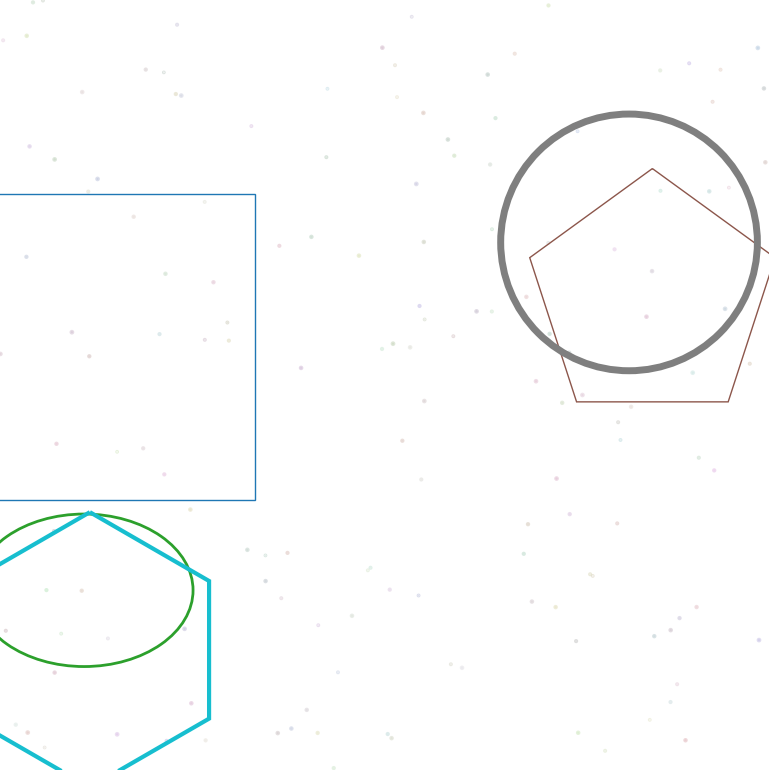[{"shape": "square", "thickness": 0.5, "radius": 1.0, "center": [0.132, 0.549]}, {"shape": "oval", "thickness": 1, "radius": 0.71, "center": [0.109, 0.233]}, {"shape": "pentagon", "thickness": 0.5, "radius": 0.84, "center": [0.847, 0.614]}, {"shape": "circle", "thickness": 2.5, "radius": 0.83, "center": [0.817, 0.685]}, {"shape": "hexagon", "thickness": 1.5, "radius": 0.89, "center": [0.117, 0.156]}]